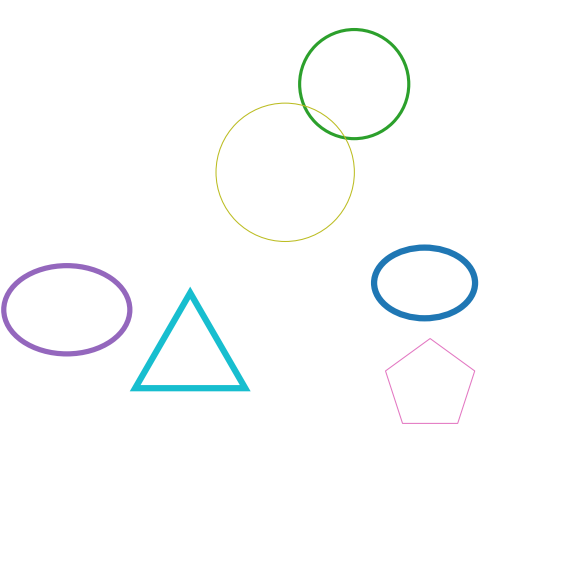[{"shape": "oval", "thickness": 3, "radius": 0.44, "center": [0.735, 0.509]}, {"shape": "circle", "thickness": 1.5, "radius": 0.47, "center": [0.613, 0.854]}, {"shape": "oval", "thickness": 2.5, "radius": 0.55, "center": [0.116, 0.463]}, {"shape": "pentagon", "thickness": 0.5, "radius": 0.41, "center": [0.745, 0.332]}, {"shape": "circle", "thickness": 0.5, "radius": 0.6, "center": [0.494, 0.701]}, {"shape": "triangle", "thickness": 3, "radius": 0.55, "center": [0.329, 0.382]}]